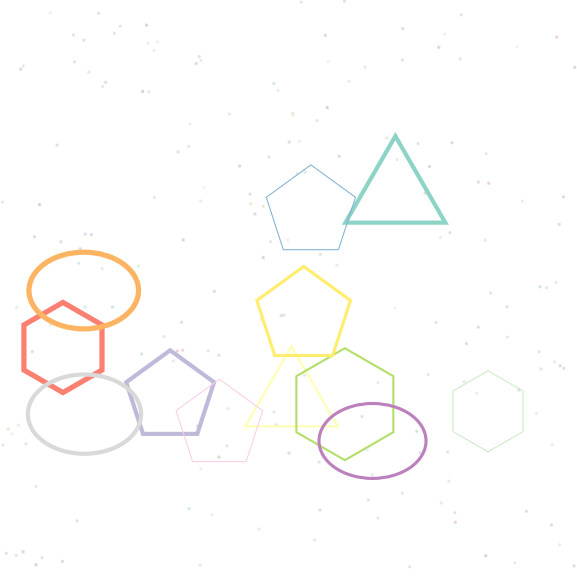[{"shape": "triangle", "thickness": 2, "radius": 0.5, "center": [0.685, 0.664]}, {"shape": "triangle", "thickness": 1, "radius": 0.46, "center": [0.505, 0.307]}, {"shape": "pentagon", "thickness": 2, "radius": 0.4, "center": [0.295, 0.313]}, {"shape": "hexagon", "thickness": 2.5, "radius": 0.39, "center": [0.109, 0.397]}, {"shape": "pentagon", "thickness": 0.5, "radius": 0.41, "center": [0.538, 0.632]}, {"shape": "oval", "thickness": 2.5, "radius": 0.47, "center": [0.145, 0.496]}, {"shape": "hexagon", "thickness": 1, "radius": 0.48, "center": [0.597, 0.299]}, {"shape": "pentagon", "thickness": 0.5, "radius": 0.39, "center": [0.38, 0.264]}, {"shape": "oval", "thickness": 2, "radius": 0.49, "center": [0.146, 0.282]}, {"shape": "oval", "thickness": 1.5, "radius": 0.46, "center": [0.645, 0.236]}, {"shape": "hexagon", "thickness": 0.5, "radius": 0.35, "center": [0.845, 0.287]}, {"shape": "pentagon", "thickness": 1.5, "radius": 0.43, "center": [0.526, 0.452]}]